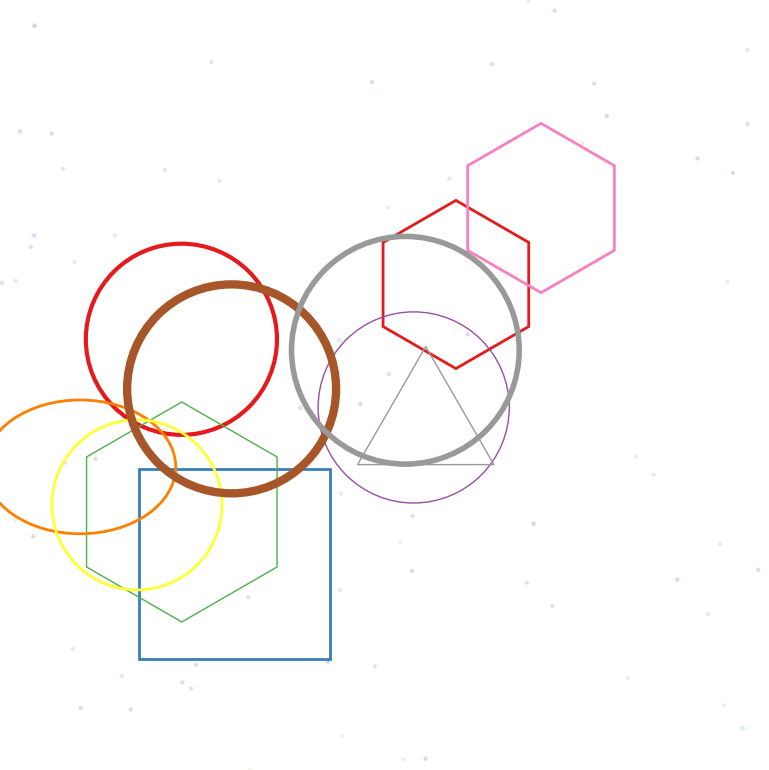[{"shape": "circle", "thickness": 1.5, "radius": 0.62, "center": [0.236, 0.559]}, {"shape": "hexagon", "thickness": 1, "radius": 0.55, "center": [0.592, 0.631]}, {"shape": "square", "thickness": 1, "radius": 0.62, "center": [0.304, 0.268]}, {"shape": "hexagon", "thickness": 0.5, "radius": 0.71, "center": [0.236, 0.335]}, {"shape": "circle", "thickness": 0.5, "radius": 0.62, "center": [0.537, 0.471]}, {"shape": "oval", "thickness": 1, "radius": 0.62, "center": [0.104, 0.394]}, {"shape": "circle", "thickness": 1, "radius": 0.55, "center": [0.178, 0.344]}, {"shape": "circle", "thickness": 3, "radius": 0.68, "center": [0.301, 0.495]}, {"shape": "hexagon", "thickness": 1, "radius": 0.55, "center": [0.703, 0.73]}, {"shape": "triangle", "thickness": 0.5, "radius": 0.51, "center": [0.553, 0.448]}, {"shape": "circle", "thickness": 2, "radius": 0.74, "center": [0.526, 0.545]}]